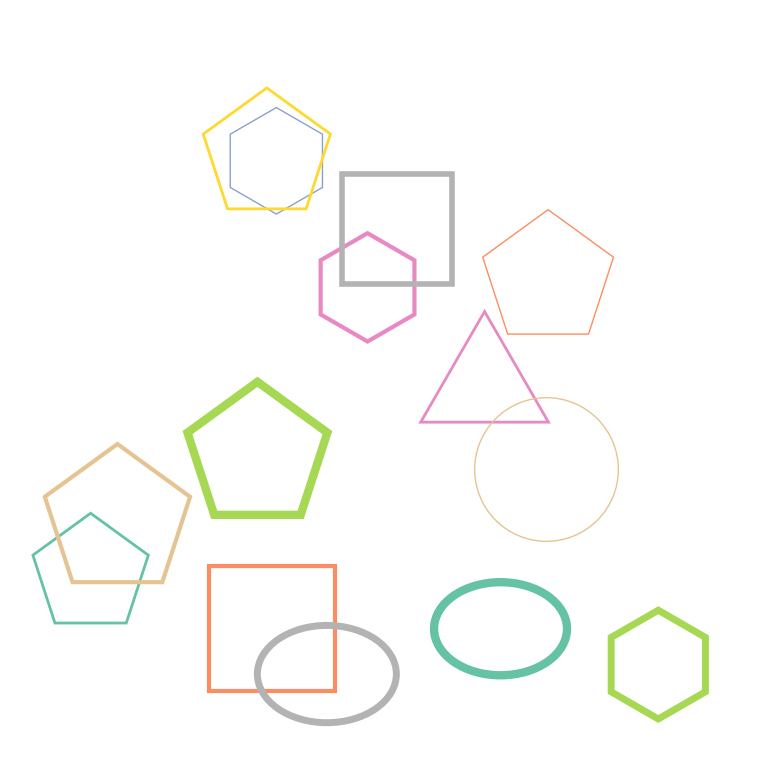[{"shape": "pentagon", "thickness": 1, "radius": 0.39, "center": [0.118, 0.255]}, {"shape": "oval", "thickness": 3, "radius": 0.43, "center": [0.65, 0.183]}, {"shape": "pentagon", "thickness": 0.5, "radius": 0.45, "center": [0.712, 0.638]}, {"shape": "square", "thickness": 1.5, "radius": 0.41, "center": [0.353, 0.184]}, {"shape": "hexagon", "thickness": 0.5, "radius": 0.35, "center": [0.359, 0.791]}, {"shape": "hexagon", "thickness": 1.5, "radius": 0.35, "center": [0.477, 0.627]}, {"shape": "triangle", "thickness": 1, "radius": 0.48, "center": [0.629, 0.5]}, {"shape": "pentagon", "thickness": 3, "radius": 0.48, "center": [0.334, 0.409]}, {"shape": "hexagon", "thickness": 2.5, "radius": 0.35, "center": [0.855, 0.137]}, {"shape": "pentagon", "thickness": 1, "radius": 0.43, "center": [0.347, 0.799]}, {"shape": "pentagon", "thickness": 1.5, "radius": 0.5, "center": [0.153, 0.324]}, {"shape": "circle", "thickness": 0.5, "radius": 0.47, "center": [0.71, 0.39]}, {"shape": "square", "thickness": 2, "radius": 0.36, "center": [0.515, 0.703]}, {"shape": "oval", "thickness": 2.5, "radius": 0.45, "center": [0.425, 0.125]}]